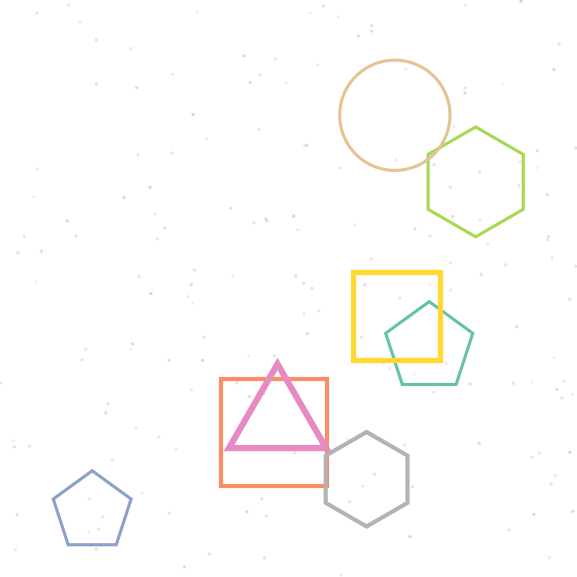[{"shape": "pentagon", "thickness": 1.5, "radius": 0.4, "center": [0.743, 0.398]}, {"shape": "square", "thickness": 2, "radius": 0.46, "center": [0.475, 0.25]}, {"shape": "pentagon", "thickness": 1.5, "radius": 0.35, "center": [0.16, 0.113]}, {"shape": "triangle", "thickness": 3, "radius": 0.49, "center": [0.481, 0.272]}, {"shape": "hexagon", "thickness": 1.5, "radius": 0.48, "center": [0.824, 0.684]}, {"shape": "square", "thickness": 2.5, "radius": 0.38, "center": [0.687, 0.452]}, {"shape": "circle", "thickness": 1.5, "radius": 0.48, "center": [0.684, 0.8]}, {"shape": "hexagon", "thickness": 2, "radius": 0.41, "center": [0.635, 0.169]}]